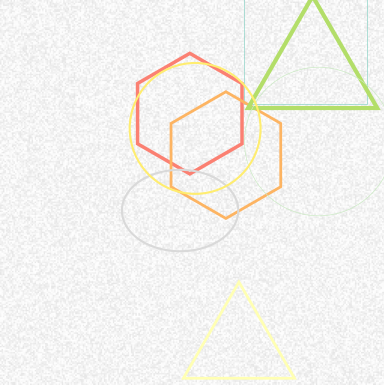[{"shape": "square", "thickness": 0.5, "radius": 0.8, "center": [0.794, 0.891]}, {"shape": "triangle", "thickness": 2, "radius": 0.83, "center": [0.621, 0.101]}, {"shape": "hexagon", "thickness": 2.5, "radius": 0.78, "center": [0.493, 0.705]}, {"shape": "hexagon", "thickness": 2, "radius": 0.82, "center": [0.587, 0.597]}, {"shape": "triangle", "thickness": 3, "radius": 0.97, "center": [0.812, 0.816]}, {"shape": "oval", "thickness": 1.5, "radius": 0.76, "center": [0.468, 0.453]}, {"shape": "circle", "thickness": 0.5, "radius": 0.96, "center": [0.828, 0.632]}, {"shape": "circle", "thickness": 1.5, "radius": 0.85, "center": [0.507, 0.666]}]